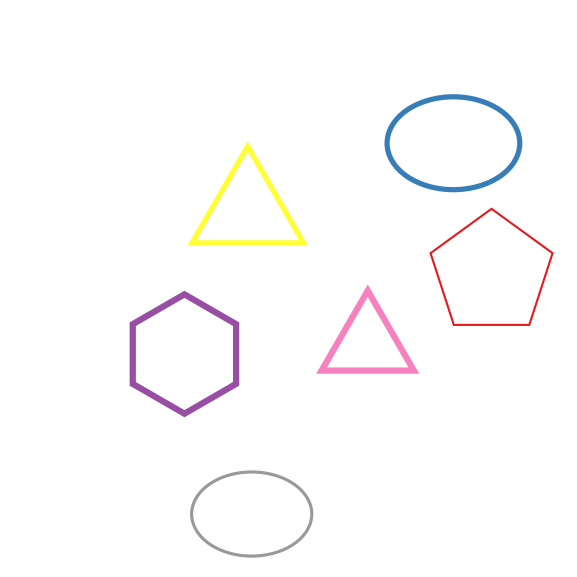[{"shape": "pentagon", "thickness": 1, "radius": 0.56, "center": [0.851, 0.526]}, {"shape": "oval", "thickness": 2.5, "radius": 0.57, "center": [0.785, 0.751]}, {"shape": "hexagon", "thickness": 3, "radius": 0.52, "center": [0.319, 0.386]}, {"shape": "triangle", "thickness": 2.5, "radius": 0.56, "center": [0.429, 0.634]}, {"shape": "triangle", "thickness": 3, "radius": 0.46, "center": [0.637, 0.404]}, {"shape": "oval", "thickness": 1.5, "radius": 0.52, "center": [0.436, 0.109]}]